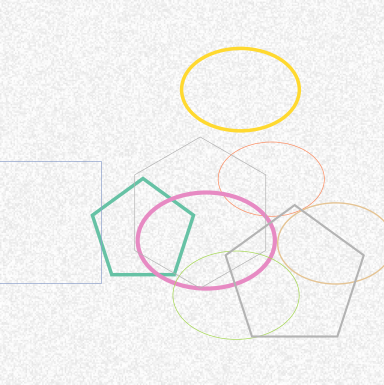[{"shape": "pentagon", "thickness": 2.5, "radius": 0.69, "center": [0.371, 0.398]}, {"shape": "oval", "thickness": 0.5, "radius": 0.69, "center": [0.705, 0.535]}, {"shape": "square", "thickness": 0.5, "radius": 0.79, "center": [0.104, 0.422]}, {"shape": "oval", "thickness": 3, "radius": 0.89, "center": [0.536, 0.375]}, {"shape": "oval", "thickness": 0.5, "radius": 0.82, "center": [0.613, 0.233]}, {"shape": "oval", "thickness": 2.5, "radius": 0.76, "center": [0.625, 0.767]}, {"shape": "oval", "thickness": 1, "radius": 0.75, "center": [0.872, 0.368]}, {"shape": "pentagon", "thickness": 1.5, "radius": 0.94, "center": [0.765, 0.279]}, {"shape": "hexagon", "thickness": 0.5, "radius": 0.98, "center": [0.52, 0.448]}]